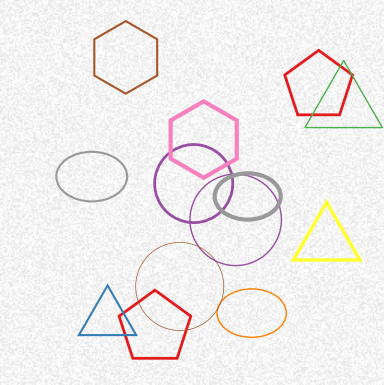[{"shape": "pentagon", "thickness": 2, "radius": 0.46, "center": [0.828, 0.777]}, {"shape": "pentagon", "thickness": 2, "radius": 0.49, "center": [0.402, 0.149]}, {"shape": "triangle", "thickness": 1.5, "radius": 0.43, "center": [0.279, 0.173]}, {"shape": "triangle", "thickness": 1, "radius": 0.58, "center": [0.893, 0.727]}, {"shape": "circle", "thickness": 2, "radius": 0.51, "center": [0.503, 0.523]}, {"shape": "circle", "thickness": 1, "radius": 0.59, "center": [0.612, 0.429]}, {"shape": "oval", "thickness": 1, "radius": 0.45, "center": [0.654, 0.187]}, {"shape": "triangle", "thickness": 2.5, "radius": 0.5, "center": [0.848, 0.375]}, {"shape": "hexagon", "thickness": 1.5, "radius": 0.47, "center": [0.327, 0.851]}, {"shape": "circle", "thickness": 0.5, "radius": 0.57, "center": [0.467, 0.256]}, {"shape": "hexagon", "thickness": 3, "radius": 0.5, "center": [0.529, 0.638]}, {"shape": "oval", "thickness": 1.5, "radius": 0.46, "center": [0.238, 0.541]}, {"shape": "oval", "thickness": 3, "radius": 0.43, "center": [0.643, 0.49]}]